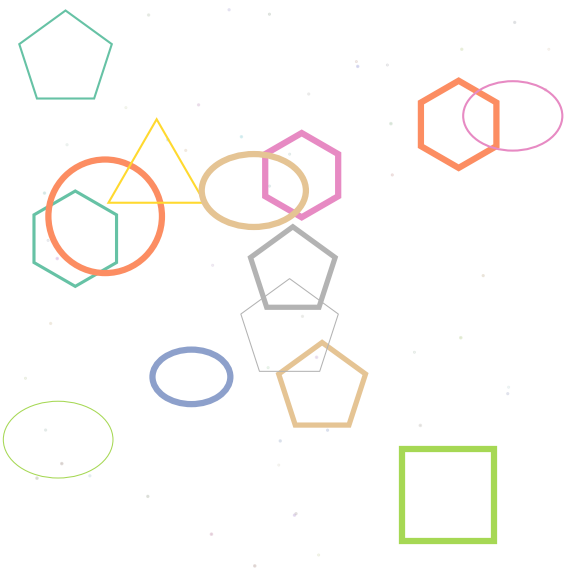[{"shape": "pentagon", "thickness": 1, "radius": 0.42, "center": [0.113, 0.897]}, {"shape": "hexagon", "thickness": 1.5, "radius": 0.41, "center": [0.13, 0.586]}, {"shape": "hexagon", "thickness": 3, "radius": 0.38, "center": [0.794, 0.784]}, {"shape": "circle", "thickness": 3, "radius": 0.49, "center": [0.182, 0.625]}, {"shape": "oval", "thickness": 3, "radius": 0.34, "center": [0.331, 0.347]}, {"shape": "oval", "thickness": 1, "radius": 0.43, "center": [0.888, 0.798]}, {"shape": "hexagon", "thickness": 3, "radius": 0.36, "center": [0.522, 0.696]}, {"shape": "oval", "thickness": 0.5, "radius": 0.47, "center": [0.101, 0.238]}, {"shape": "square", "thickness": 3, "radius": 0.4, "center": [0.776, 0.142]}, {"shape": "triangle", "thickness": 1, "radius": 0.48, "center": [0.271, 0.696]}, {"shape": "oval", "thickness": 3, "radius": 0.45, "center": [0.44, 0.669]}, {"shape": "pentagon", "thickness": 2.5, "radius": 0.4, "center": [0.558, 0.327]}, {"shape": "pentagon", "thickness": 0.5, "radius": 0.44, "center": [0.501, 0.428]}, {"shape": "pentagon", "thickness": 2.5, "radius": 0.39, "center": [0.507, 0.529]}]